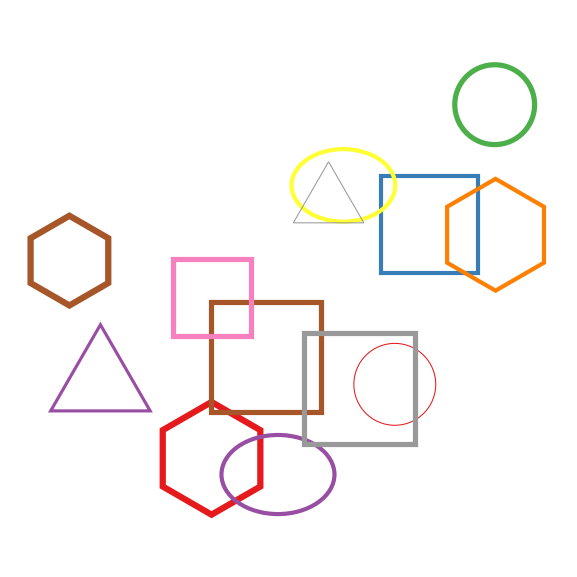[{"shape": "circle", "thickness": 0.5, "radius": 0.35, "center": [0.684, 0.334]}, {"shape": "hexagon", "thickness": 3, "radius": 0.49, "center": [0.366, 0.205]}, {"shape": "square", "thickness": 2, "radius": 0.42, "center": [0.743, 0.61]}, {"shape": "circle", "thickness": 2.5, "radius": 0.35, "center": [0.857, 0.818]}, {"shape": "oval", "thickness": 2, "radius": 0.49, "center": [0.481, 0.177]}, {"shape": "triangle", "thickness": 1.5, "radius": 0.5, "center": [0.174, 0.337]}, {"shape": "hexagon", "thickness": 2, "radius": 0.48, "center": [0.858, 0.593]}, {"shape": "oval", "thickness": 2, "radius": 0.45, "center": [0.595, 0.678]}, {"shape": "hexagon", "thickness": 3, "radius": 0.39, "center": [0.12, 0.548]}, {"shape": "square", "thickness": 2.5, "radius": 0.47, "center": [0.461, 0.381]}, {"shape": "square", "thickness": 2.5, "radius": 0.34, "center": [0.367, 0.484]}, {"shape": "square", "thickness": 2.5, "radius": 0.48, "center": [0.622, 0.326]}, {"shape": "triangle", "thickness": 0.5, "radius": 0.35, "center": [0.569, 0.649]}]